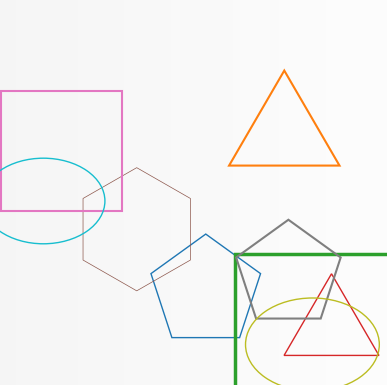[{"shape": "pentagon", "thickness": 1, "radius": 0.74, "center": [0.531, 0.243]}, {"shape": "triangle", "thickness": 1.5, "radius": 0.82, "center": [0.734, 0.652]}, {"shape": "square", "thickness": 2.5, "radius": 1.0, "center": [0.806, 0.141]}, {"shape": "triangle", "thickness": 1, "radius": 0.71, "center": [0.856, 0.148]}, {"shape": "hexagon", "thickness": 0.5, "radius": 0.8, "center": [0.353, 0.405]}, {"shape": "square", "thickness": 1.5, "radius": 0.78, "center": [0.159, 0.608]}, {"shape": "pentagon", "thickness": 1.5, "radius": 0.71, "center": [0.744, 0.287]}, {"shape": "oval", "thickness": 1, "radius": 0.86, "center": [0.806, 0.105]}, {"shape": "oval", "thickness": 1, "radius": 0.79, "center": [0.112, 0.478]}]